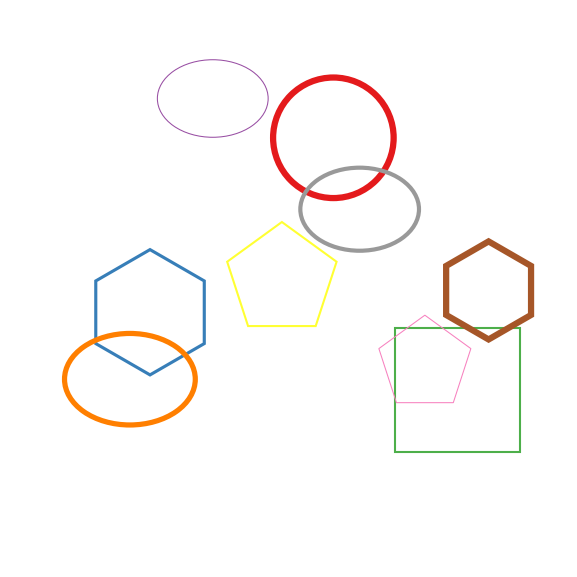[{"shape": "circle", "thickness": 3, "radius": 0.52, "center": [0.577, 0.761]}, {"shape": "hexagon", "thickness": 1.5, "radius": 0.54, "center": [0.26, 0.458]}, {"shape": "square", "thickness": 1, "radius": 0.54, "center": [0.792, 0.323]}, {"shape": "oval", "thickness": 0.5, "radius": 0.48, "center": [0.368, 0.829]}, {"shape": "oval", "thickness": 2.5, "radius": 0.57, "center": [0.225, 0.342]}, {"shape": "pentagon", "thickness": 1, "radius": 0.5, "center": [0.488, 0.515]}, {"shape": "hexagon", "thickness": 3, "radius": 0.42, "center": [0.846, 0.496]}, {"shape": "pentagon", "thickness": 0.5, "radius": 0.42, "center": [0.736, 0.37]}, {"shape": "oval", "thickness": 2, "radius": 0.51, "center": [0.623, 0.637]}]